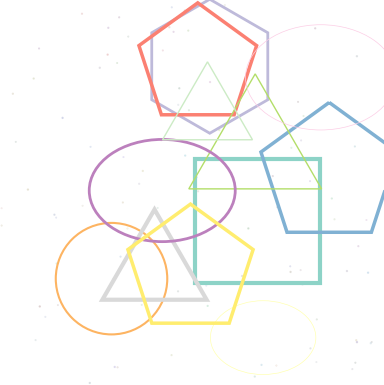[{"shape": "square", "thickness": 3, "radius": 0.81, "center": [0.669, 0.426]}, {"shape": "oval", "thickness": 0.5, "radius": 0.68, "center": [0.683, 0.123]}, {"shape": "hexagon", "thickness": 2, "radius": 0.87, "center": [0.545, 0.828]}, {"shape": "pentagon", "thickness": 2.5, "radius": 0.8, "center": [0.514, 0.832]}, {"shape": "pentagon", "thickness": 2.5, "radius": 0.93, "center": [0.855, 0.547]}, {"shape": "circle", "thickness": 1.5, "radius": 0.72, "center": [0.29, 0.276]}, {"shape": "triangle", "thickness": 1, "radius": 1.0, "center": [0.663, 0.609]}, {"shape": "oval", "thickness": 0.5, "radius": 0.98, "center": [0.833, 0.799]}, {"shape": "triangle", "thickness": 3, "radius": 0.78, "center": [0.401, 0.3]}, {"shape": "oval", "thickness": 2, "radius": 0.95, "center": [0.421, 0.505]}, {"shape": "triangle", "thickness": 1, "radius": 0.67, "center": [0.539, 0.704]}, {"shape": "pentagon", "thickness": 2.5, "radius": 0.85, "center": [0.495, 0.299]}]